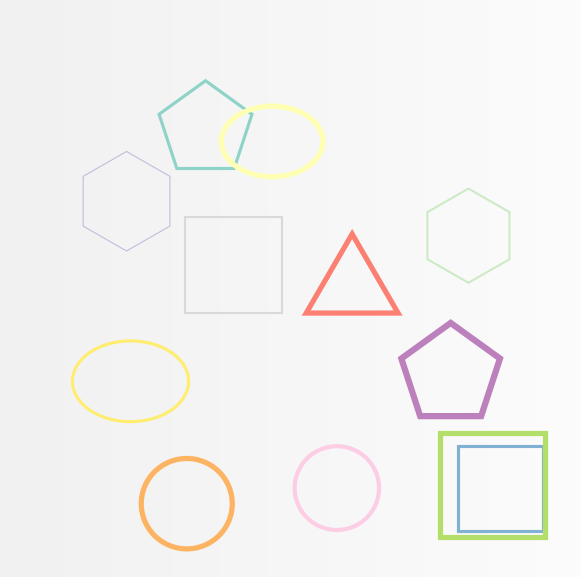[{"shape": "pentagon", "thickness": 1.5, "radius": 0.42, "center": [0.354, 0.775]}, {"shape": "oval", "thickness": 2.5, "radius": 0.44, "center": [0.468, 0.754]}, {"shape": "hexagon", "thickness": 0.5, "radius": 0.43, "center": [0.218, 0.651]}, {"shape": "triangle", "thickness": 2.5, "radius": 0.46, "center": [0.606, 0.503]}, {"shape": "square", "thickness": 1.5, "radius": 0.37, "center": [0.861, 0.154]}, {"shape": "circle", "thickness": 2.5, "radius": 0.39, "center": [0.321, 0.127]}, {"shape": "square", "thickness": 2.5, "radius": 0.45, "center": [0.847, 0.16]}, {"shape": "circle", "thickness": 2, "radius": 0.36, "center": [0.58, 0.154]}, {"shape": "square", "thickness": 1, "radius": 0.42, "center": [0.402, 0.54]}, {"shape": "pentagon", "thickness": 3, "radius": 0.45, "center": [0.775, 0.351]}, {"shape": "hexagon", "thickness": 1, "radius": 0.41, "center": [0.806, 0.591]}, {"shape": "oval", "thickness": 1.5, "radius": 0.5, "center": [0.225, 0.339]}]